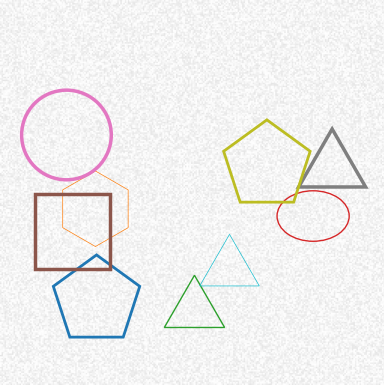[{"shape": "pentagon", "thickness": 2, "radius": 0.59, "center": [0.251, 0.22]}, {"shape": "hexagon", "thickness": 0.5, "radius": 0.49, "center": [0.248, 0.458]}, {"shape": "triangle", "thickness": 1, "radius": 0.45, "center": [0.505, 0.195]}, {"shape": "oval", "thickness": 1, "radius": 0.47, "center": [0.813, 0.439]}, {"shape": "square", "thickness": 2.5, "radius": 0.49, "center": [0.188, 0.399]}, {"shape": "circle", "thickness": 2.5, "radius": 0.58, "center": [0.173, 0.649]}, {"shape": "triangle", "thickness": 2.5, "radius": 0.5, "center": [0.863, 0.565]}, {"shape": "pentagon", "thickness": 2, "radius": 0.59, "center": [0.693, 0.571]}, {"shape": "triangle", "thickness": 0.5, "radius": 0.45, "center": [0.596, 0.302]}]